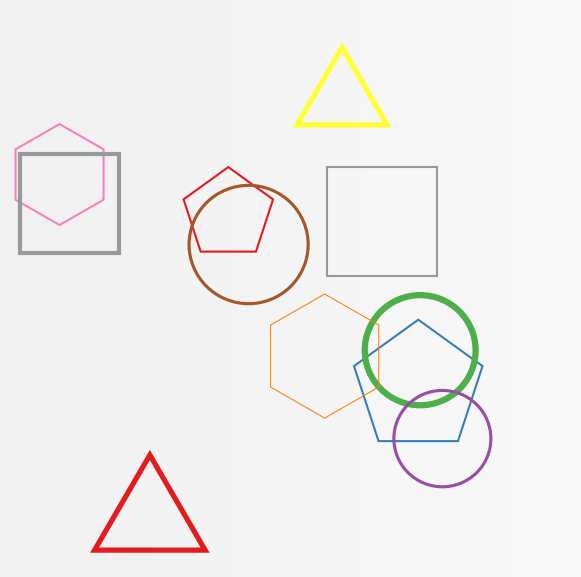[{"shape": "triangle", "thickness": 2.5, "radius": 0.55, "center": [0.258, 0.101]}, {"shape": "pentagon", "thickness": 1, "radius": 0.4, "center": [0.393, 0.629]}, {"shape": "pentagon", "thickness": 1, "radius": 0.58, "center": [0.72, 0.329]}, {"shape": "circle", "thickness": 3, "radius": 0.48, "center": [0.723, 0.393]}, {"shape": "circle", "thickness": 1.5, "radius": 0.42, "center": [0.761, 0.24]}, {"shape": "hexagon", "thickness": 0.5, "radius": 0.54, "center": [0.559, 0.383]}, {"shape": "triangle", "thickness": 2.5, "radius": 0.45, "center": [0.589, 0.828]}, {"shape": "circle", "thickness": 1.5, "radius": 0.51, "center": [0.428, 0.576]}, {"shape": "hexagon", "thickness": 1, "radius": 0.44, "center": [0.102, 0.697]}, {"shape": "square", "thickness": 2, "radius": 0.43, "center": [0.119, 0.647]}, {"shape": "square", "thickness": 1, "radius": 0.47, "center": [0.657, 0.616]}]